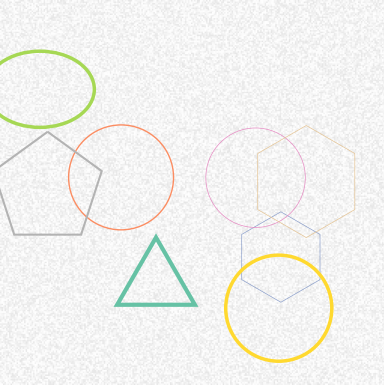[{"shape": "triangle", "thickness": 3, "radius": 0.58, "center": [0.405, 0.267]}, {"shape": "circle", "thickness": 1, "radius": 0.68, "center": [0.314, 0.539]}, {"shape": "hexagon", "thickness": 0.5, "radius": 0.59, "center": [0.729, 0.332]}, {"shape": "circle", "thickness": 0.5, "radius": 0.65, "center": [0.664, 0.538]}, {"shape": "oval", "thickness": 2.5, "radius": 0.71, "center": [0.104, 0.768]}, {"shape": "circle", "thickness": 2.5, "radius": 0.69, "center": [0.724, 0.2]}, {"shape": "hexagon", "thickness": 0.5, "radius": 0.73, "center": [0.795, 0.528]}, {"shape": "pentagon", "thickness": 1.5, "radius": 0.74, "center": [0.124, 0.51]}]